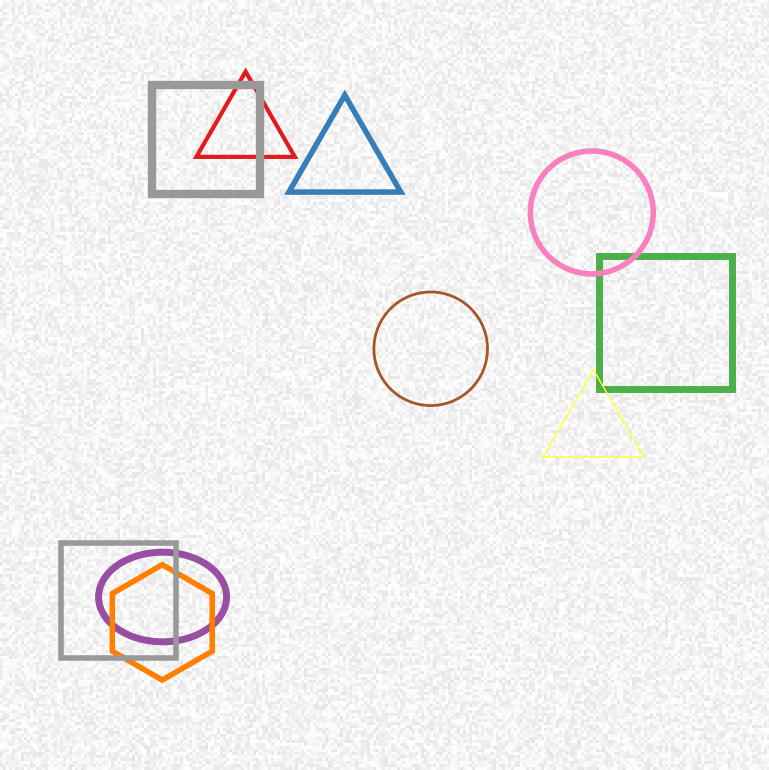[{"shape": "triangle", "thickness": 1.5, "radius": 0.37, "center": [0.319, 0.833]}, {"shape": "triangle", "thickness": 2, "radius": 0.42, "center": [0.448, 0.793]}, {"shape": "square", "thickness": 2.5, "radius": 0.43, "center": [0.865, 0.581]}, {"shape": "oval", "thickness": 2.5, "radius": 0.42, "center": [0.211, 0.225]}, {"shape": "hexagon", "thickness": 2, "radius": 0.37, "center": [0.211, 0.192]}, {"shape": "triangle", "thickness": 0.5, "radius": 0.38, "center": [0.771, 0.444]}, {"shape": "circle", "thickness": 1, "radius": 0.37, "center": [0.559, 0.547]}, {"shape": "circle", "thickness": 2, "radius": 0.4, "center": [0.769, 0.724]}, {"shape": "square", "thickness": 2, "radius": 0.37, "center": [0.154, 0.22]}, {"shape": "square", "thickness": 3, "radius": 0.35, "center": [0.267, 0.819]}]